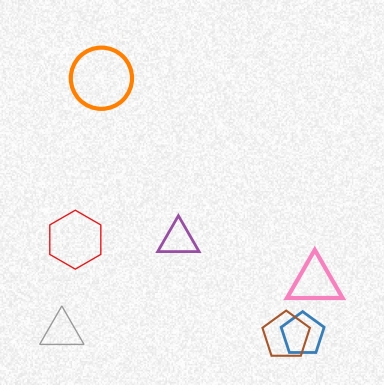[{"shape": "hexagon", "thickness": 1, "radius": 0.38, "center": [0.196, 0.377]}, {"shape": "pentagon", "thickness": 2, "radius": 0.29, "center": [0.786, 0.132]}, {"shape": "triangle", "thickness": 2, "radius": 0.31, "center": [0.463, 0.378]}, {"shape": "circle", "thickness": 3, "radius": 0.4, "center": [0.263, 0.797]}, {"shape": "pentagon", "thickness": 1.5, "radius": 0.32, "center": [0.743, 0.128]}, {"shape": "triangle", "thickness": 3, "radius": 0.42, "center": [0.818, 0.268]}, {"shape": "triangle", "thickness": 1, "radius": 0.33, "center": [0.161, 0.139]}]